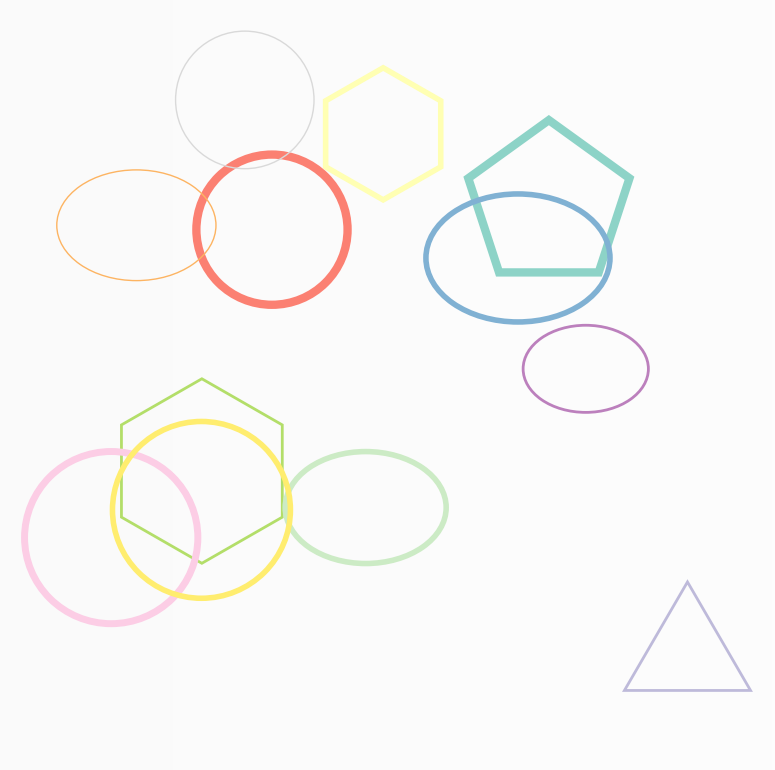[{"shape": "pentagon", "thickness": 3, "radius": 0.55, "center": [0.708, 0.735]}, {"shape": "hexagon", "thickness": 2, "radius": 0.43, "center": [0.494, 0.826]}, {"shape": "triangle", "thickness": 1, "radius": 0.47, "center": [0.887, 0.15]}, {"shape": "circle", "thickness": 3, "radius": 0.49, "center": [0.351, 0.702]}, {"shape": "oval", "thickness": 2, "radius": 0.59, "center": [0.668, 0.665]}, {"shape": "oval", "thickness": 0.5, "radius": 0.51, "center": [0.176, 0.707]}, {"shape": "hexagon", "thickness": 1, "radius": 0.6, "center": [0.26, 0.388]}, {"shape": "circle", "thickness": 2.5, "radius": 0.56, "center": [0.143, 0.302]}, {"shape": "circle", "thickness": 0.5, "radius": 0.45, "center": [0.316, 0.87]}, {"shape": "oval", "thickness": 1, "radius": 0.4, "center": [0.756, 0.521]}, {"shape": "oval", "thickness": 2, "radius": 0.52, "center": [0.472, 0.341]}, {"shape": "circle", "thickness": 2, "radius": 0.57, "center": [0.26, 0.338]}]